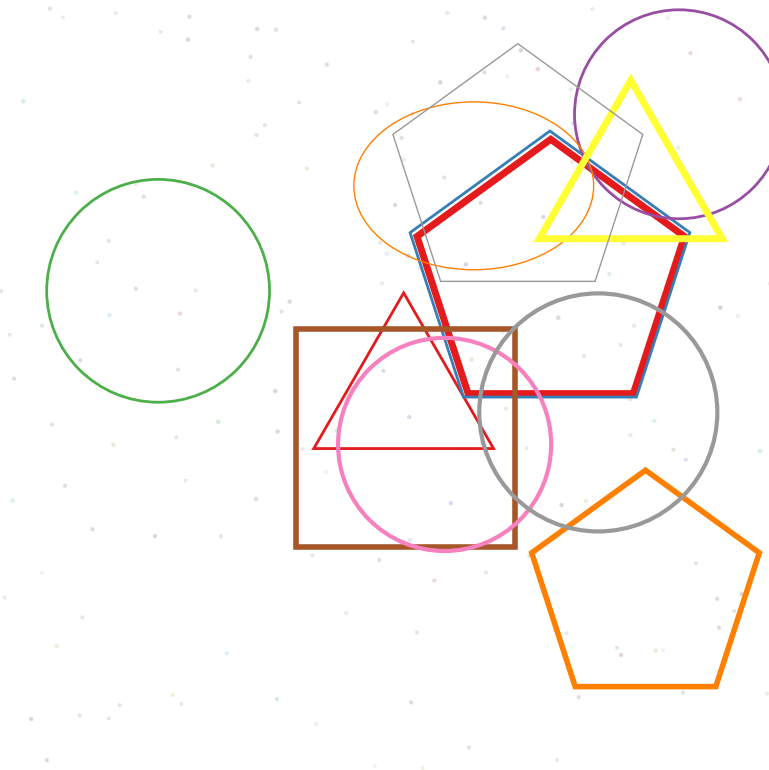[{"shape": "pentagon", "thickness": 2.5, "radius": 0.91, "center": [0.715, 0.637]}, {"shape": "triangle", "thickness": 1, "radius": 0.67, "center": [0.524, 0.485]}, {"shape": "pentagon", "thickness": 1, "radius": 0.96, "center": [0.714, 0.639]}, {"shape": "circle", "thickness": 1, "radius": 0.72, "center": [0.205, 0.622]}, {"shape": "circle", "thickness": 1, "radius": 0.68, "center": [0.882, 0.852]}, {"shape": "pentagon", "thickness": 2, "radius": 0.78, "center": [0.838, 0.234]}, {"shape": "oval", "thickness": 0.5, "radius": 0.78, "center": [0.615, 0.759]}, {"shape": "triangle", "thickness": 2.5, "radius": 0.69, "center": [0.819, 0.759]}, {"shape": "square", "thickness": 2, "radius": 0.71, "center": [0.527, 0.431]}, {"shape": "circle", "thickness": 1.5, "radius": 0.69, "center": [0.577, 0.423]}, {"shape": "circle", "thickness": 1.5, "radius": 0.77, "center": [0.777, 0.464]}, {"shape": "pentagon", "thickness": 0.5, "radius": 0.85, "center": [0.673, 0.773]}]